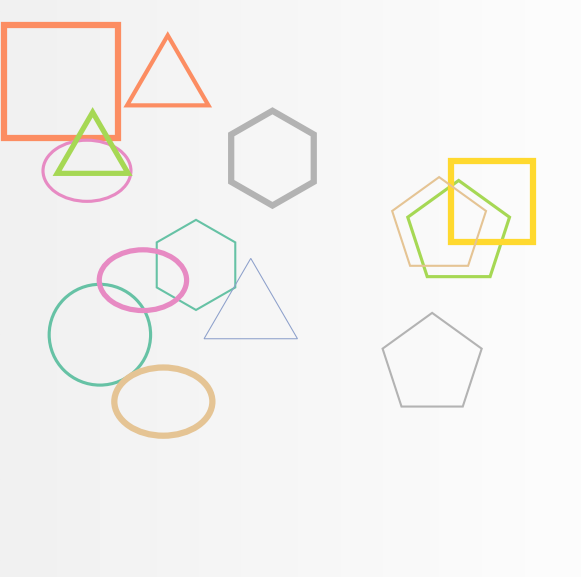[{"shape": "circle", "thickness": 1.5, "radius": 0.44, "center": [0.172, 0.42]}, {"shape": "hexagon", "thickness": 1, "radius": 0.39, "center": [0.337, 0.54]}, {"shape": "square", "thickness": 3, "radius": 0.49, "center": [0.105, 0.857]}, {"shape": "triangle", "thickness": 2, "radius": 0.4, "center": [0.289, 0.857]}, {"shape": "triangle", "thickness": 0.5, "radius": 0.46, "center": [0.431, 0.459]}, {"shape": "oval", "thickness": 1.5, "radius": 0.38, "center": [0.15, 0.703]}, {"shape": "oval", "thickness": 2.5, "radius": 0.38, "center": [0.246, 0.514]}, {"shape": "pentagon", "thickness": 1.5, "radius": 0.46, "center": [0.789, 0.595]}, {"shape": "triangle", "thickness": 2.5, "radius": 0.35, "center": [0.159, 0.734]}, {"shape": "square", "thickness": 3, "radius": 0.35, "center": [0.846, 0.65]}, {"shape": "pentagon", "thickness": 1, "radius": 0.42, "center": [0.755, 0.608]}, {"shape": "oval", "thickness": 3, "radius": 0.42, "center": [0.281, 0.304]}, {"shape": "pentagon", "thickness": 1, "radius": 0.45, "center": [0.743, 0.368]}, {"shape": "hexagon", "thickness": 3, "radius": 0.41, "center": [0.469, 0.725]}]